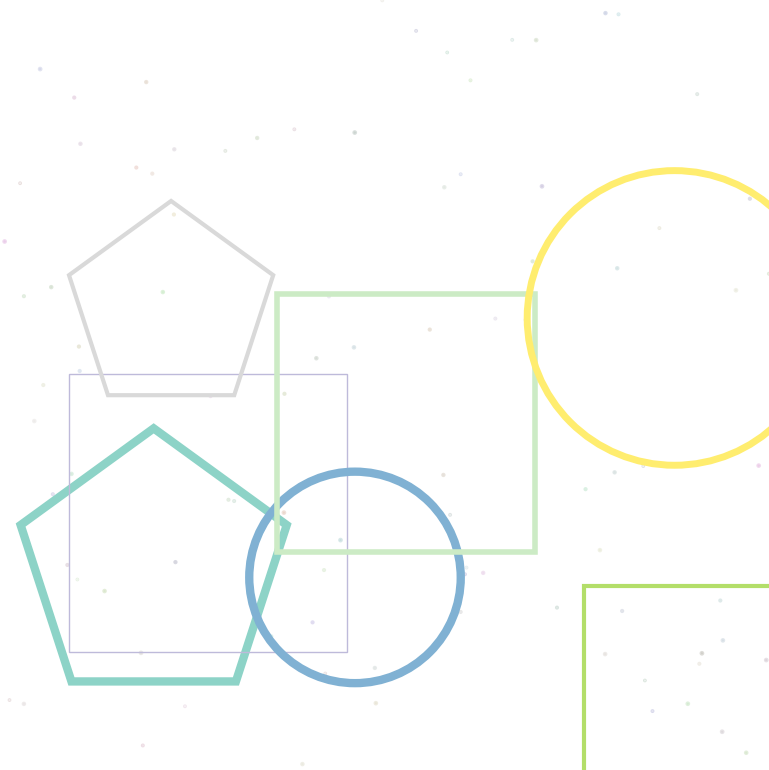[{"shape": "pentagon", "thickness": 3, "radius": 0.91, "center": [0.2, 0.262]}, {"shape": "square", "thickness": 0.5, "radius": 0.9, "center": [0.27, 0.334]}, {"shape": "circle", "thickness": 3, "radius": 0.69, "center": [0.461, 0.25]}, {"shape": "square", "thickness": 1.5, "radius": 0.69, "center": [0.896, 0.1]}, {"shape": "pentagon", "thickness": 1.5, "radius": 0.7, "center": [0.222, 0.6]}, {"shape": "square", "thickness": 2, "radius": 0.84, "center": [0.528, 0.451]}, {"shape": "circle", "thickness": 2.5, "radius": 0.96, "center": [0.876, 0.587]}]